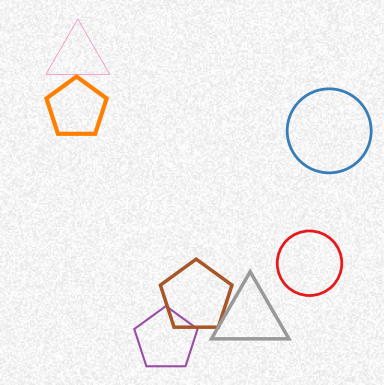[{"shape": "circle", "thickness": 2, "radius": 0.42, "center": [0.804, 0.316]}, {"shape": "circle", "thickness": 2, "radius": 0.55, "center": [0.855, 0.66]}, {"shape": "pentagon", "thickness": 1.5, "radius": 0.43, "center": [0.431, 0.119]}, {"shape": "pentagon", "thickness": 3, "radius": 0.41, "center": [0.199, 0.719]}, {"shape": "pentagon", "thickness": 2.5, "radius": 0.49, "center": [0.51, 0.229]}, {"shape": "triangle", "thickness": 0.5, "radius": 0.48, "center": [0.202, 0.855]}, {"shape": "triangle", "thickness": 2.5, "radius": 0.58, "center": [0.65, 0.178]}]